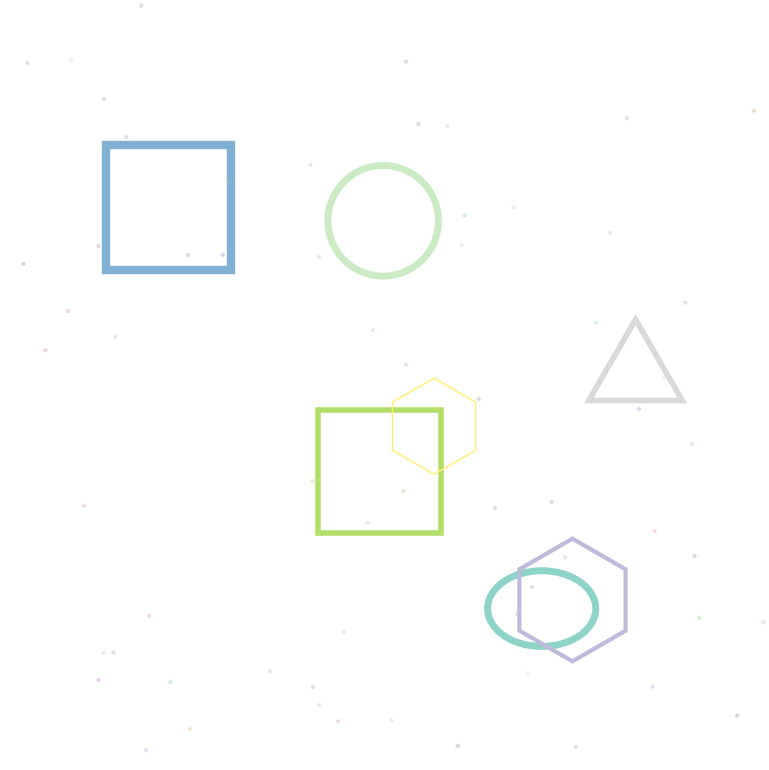[{"shape": "oval", "thickness": 2.5, "radius": 0.35, "center": [0.703, 0.21]}, {"shape": "hexagon", "thickness": 1.5, "radius": 0.4, "center": [0.743, 0.221]}, {"shape": "square", "thickness": 3, "radius": 0.41, "center": [0.219, 0.731]}, {"shape": "square", "thickness": 2, "radius": 0.4, "center": [0.493, 0.387]}, {"shape": "triangle", "thickness": 2, "radius": 0.35, "center": [0.825, 0.515]}, {"shape": "circle", "thickness": 2.5, "radius": 0.36, "center": [0.498, 0.713]}, {"shape": "hexagon", "thickness": 0.5, "radius": 0.31, "center": [0.564, 0.446]}]